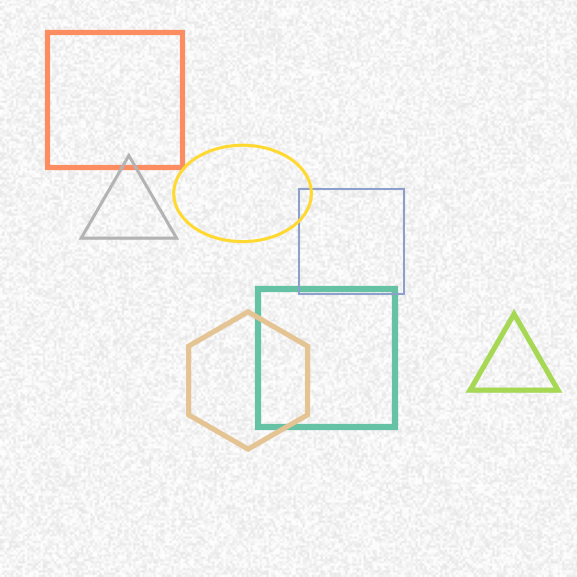[{"shape": "square", "thickness": 3, "radius": 0.59, "center": [0.565, 0.379]}, {"shape": "square", "thickness": 2.5, "radius": 0.59, "center": [0.198, 0.827]}, {"shape": "square", "thickness": 1, "radius": 0.46, "center": [0.608, 0.581]}, {"shape": "triangle", "thickness": 2.5, "radius": 0.44, "center": [0.89, 0.367]}, {"shape": "oval", "thickness": 1.5, "radius": 0.6, "center": [0.42, 0.664]}, {"shape": "hexagon", "thickness": 2.5, "radius": 0.59, "center": [0.43, 0.34]}, {"shape": "triangle", "thickness": 1.5, "radius": 0.48, "center": [0.223, 0.634]}]